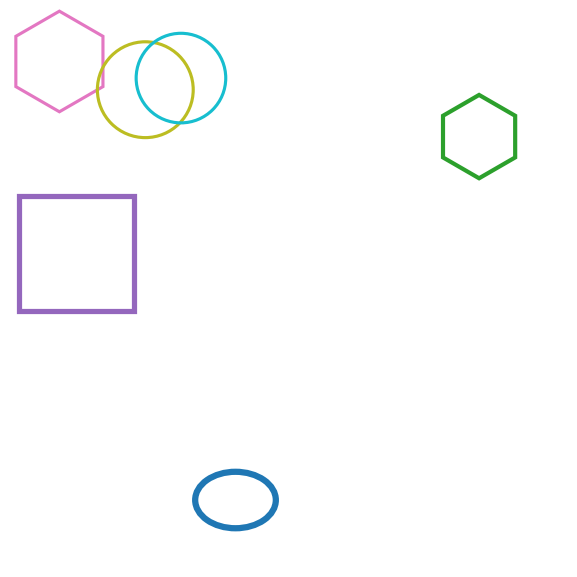[{"shape": "oval", "thickness": 3, "radius": 0.35, "center": [0.408, 0.133]}, {"shape": "hexagon", "thickness": 2, "radius": 0.36, "center": [0.83, 0.763]}, {"shape": "square", "thickness": 2.5, "radius": 0.5, "center": [0.133, 0.56]}, {"shape": "hexagon", "thickness": 1.5, "radius": 0.44, "center": [0.103, 0.893]}, {"shape": "circle", "thickness": 1.5, "radius": 0.41, "center": [0.252, 0.844]}, {"shape": "circle", "thickness": 1.5, "radius": 0.39, "center": [0.313, 0.864]}]